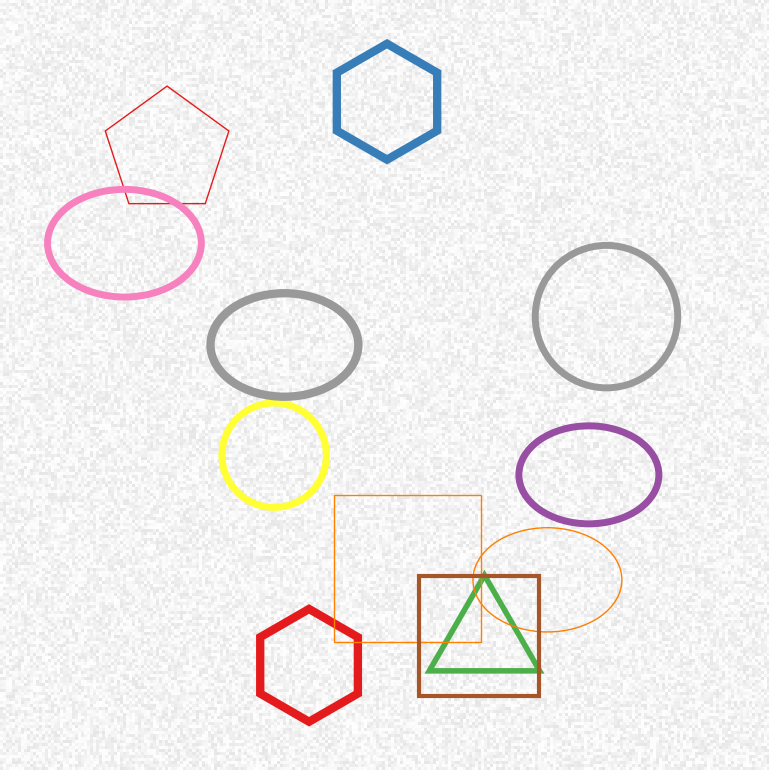[{"shape": "hexagon", "thickness": 3, "radius": 0.37, "center": [0.401, 0.136]}, {"shape": "pentagon", "thickness": 0.5, "radius": 0.42, "center": [0.217, 0.804]}, {"shape": "hexagon", "thickness": 3, "radius": 0.38, "center": [0.503, 0.868]}, {"shape": "triangle", "thickness": 2, "radius": 0.41, "center": [0.629, 0.17]}, {"shape": "oval", "thickness": 2.5, "radius": 0.45, "center": [0.765, 0.383]}, {"shape": "square", "thickness": 0.5, "radius": 0.48, "center": [0.53, 0.262]}, {"shape": "oval", "thickness": 0.5, "radius": 0.48, "center": [0.711, 0.247]}, {"shape": "circle", "thickness": 2.5, "radius": 0.34, "center": [0.356, 0.409]}, {"shape": "square", "thickness": 1.5, "radius": 0.39, "center": [0.622, 0.174]}, {"shape": "oval", "thickness": 2.5, "radius": 0.5, "center": [0.162, 0.684]}, {"shape": "oval", "thickness": 3, "radius": 0.48, "center": [0.369, 0.552]}, {"shape": "circle", "thickness": 2.5, "radius": 0.46, "center": [0.788, 0.589]}]